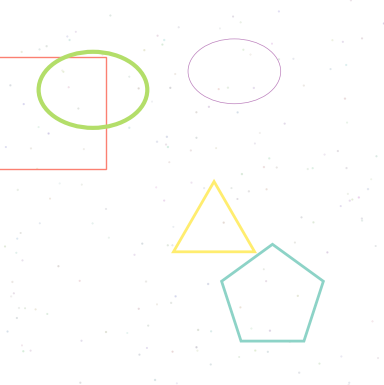[{"shape": "pentagon", "thickness": 2, "radius": 0.69, "center": [0.708, 0.226]}, {"shape": "square", "thickness": 1, "radius": 0.72, "center": [0.129, 0.706]}, {"shape": "oval", "thickness": 3, "radius": 0.71, "center": [0.241, 0.767]}, {"shape": "oval", "thickness": 0.5, "radius": 0.6, "center": [0.609, 0.815]}, {"shape": "triangle", "thickness": 2, "radius": 0.61, "center": [0.556, 0.407]}]